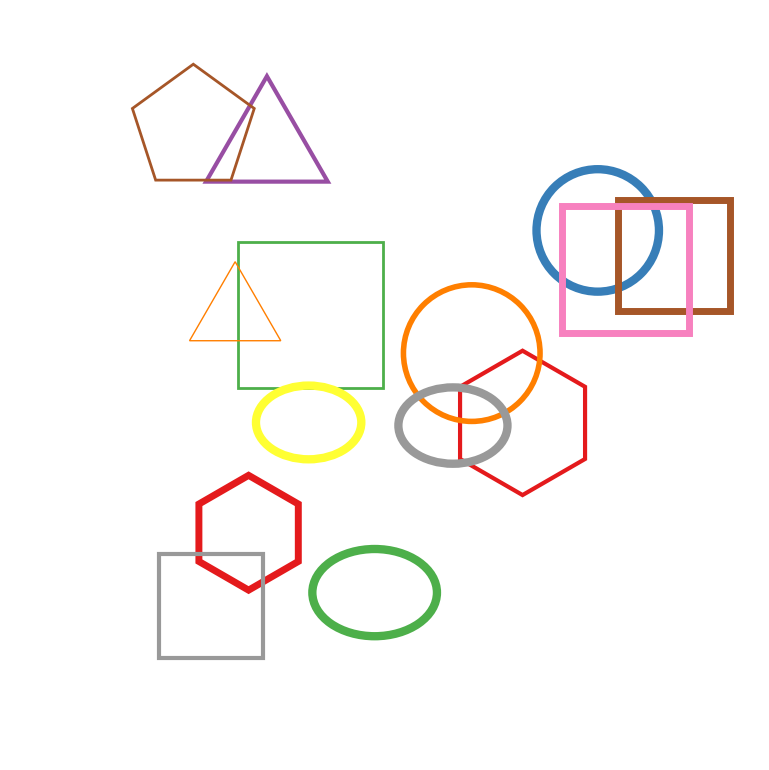[{"shape": "hexagon", "thickness": 1.5, "radius": 0.47, "center": [0.679, 0.451]}, {"shape": "hexagon", "thickness": 2.5, "radius": 0.37, "center": [0.323, 0.308]}, {"shape": "circle", "thickness": 3, "radius": 0.4, "center": [0.776, 0.701]}, {"shape": "oval", "thickness": 3, "radius": 0.4, "center": [0.487, 0.23]}, {"shape": "square", "thickness": 1, "radius": 0.47, "center": [0.403, 0.591]}, {"shape": "triangle", "thickness": 1.5, "radius": 0.46, "center": [0.347, 0.81]}, {"shape": "circle", "thickness": 2, "radius": 0.44, "center": [0.613, 0.541]}, {"shape": "triangle", "thickness": 0.5, "radius": 0.34, "center": [0.305, 0.592]}, {"shape": "oval", "thickness": 3, "radius": 0.34, "center": [0.401, 0.451]}, {"shape": "square", "thickness": 2.5, "radius": 0.36, "center": [0.876, 0.668]}, {"shape": "pentagon", "thickness": 1, "radius": 0.42, "center": [0.251, 0.833]}, {"shape": "square", "thickness": 2.5, "radius": 0.41, "center": [0.812, 0.65]}, {"shape": "oval", "thickness": 3, "radius": 0.35, "center": [0.588, 0.447]}, {"shape": "square", "thickness": 1.5, "radius": 0.34, "center": [0.274, 0.213]}]